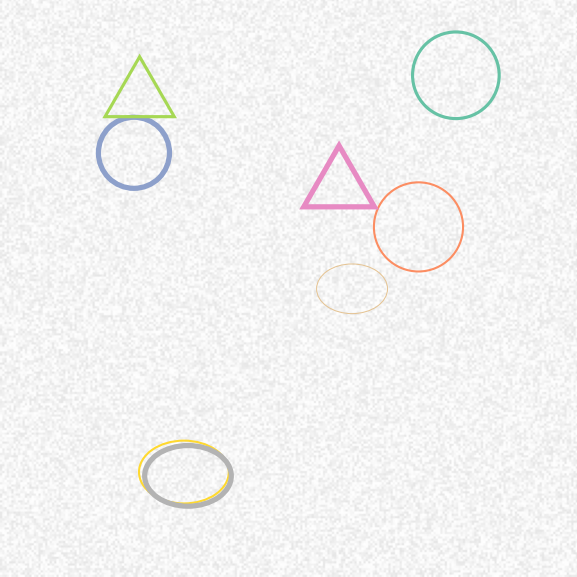[{"shape": "circle", "thickness": 1.5, "radius": 0.37, "center": [0.789, 0.869]}, {"shape": "circle", "thickness": 1, "radius": 0.39, "center": [0.725, 0.606]}, {"shape": "circle", "thickness": 2.5, "radius": 0.31, "center": [0.232, 0.735]}, {"shape": "triangle", "thickness": 2.5, "radius": 0.35, "center": [0.587, 0.676]}, {"shape": "triangle", "thickness": 1.5, "radius": 0.35, "center": [0.242, 0.832]}, {"shape": "oval", "thickness": 1, "radius": 0.39, "center": [0.318, 0.182]}, {"shape": "oval", "thickness": 0.5, "radius": 0.31, "center": [0.61, 0.499]}, {"shape": "oval", "thickness": 2.5, "radius": 0.37, "center": [0.326, 0.175]}]